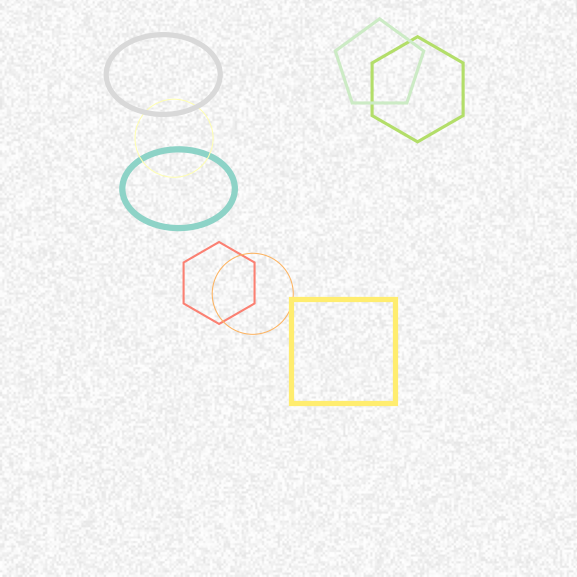[{"shape": "oval", "thickness": 3, "radius": 0.49, "center": [0.309, 0.672]}, {"shape": "circle", "thickness": 0.5, "radius": 0.34, "center": [0.301, 0.76]}, {"shape": "hexagon", "thickness": 1, "radius": 0.35, "center": [0.379, 0.509]}, {"shape": "circle", "thickness": 0.5, "radius": 0.35, "center": [0.438, 0.49]}, {"shape": "hexagon", "thickness": 1.5, "radius": 0.46, "center": [0.723, 0.845]}, {"shape": "oval", "thickness": 2.5, "radius": 0.49, "center": [0.283, 0.87]}, {"shape": "pentagon", "thickness": 1.5, "radius": 0.4, "center": [0.657, 0.886]}, {"shape": "square", "thickness": 2.5, "radius": 0.45, "center": [0.595, 0.391]}]